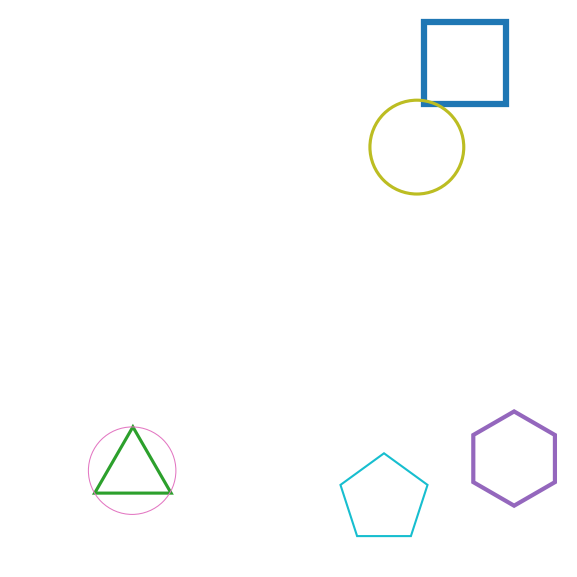[{"shape": "square", "thickness": 3, "radius": 0.35, "center": [0.806, 0.891]}, {"shape": "triangle", "thickness": 1.5, "radius": 0.38, "center": [0.23, 0.183]}, {"shape": "hexagon", "thickness": 2, "radius": 0.41, "center": [0.89, 0.205]}, {"shape": "circle", "thickness": 0.5, "radius": 0.38, "center": [0.229, 0.184]}, {"shape": "circle", "thickness": 1.5, "radius": 0.41, "center": [0.722, 0.744]}, {"shape": "pentagon", "thickness": 1, "radius": 0.4, "center": [0.665, 0.135]}]